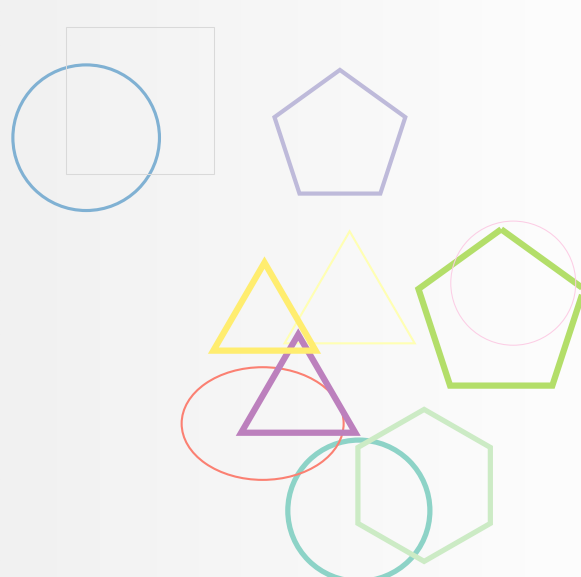[{"shape": "circle", "thickness": 2.5, "radius": 0.61, "center": [0.617, 0.115]}, {"shape": "triangle", "thickness": 1, "radius": 0.65, "center": [0.602, 0.469]}, {"shape": "pentagon", "thickness": 2, "radius": 0.59, "center": [0.585, 0.76]}, {"shape": "oval", "thickness": 1, "radius": 0.7, "center": [0.452, 0.266]}, {"shape": "circle", "thickness": 1.5, "radius": 0.63, "center": [0.148, 0.761]}, {"shape": "pentagon", "thickness": 3, "radius": 0.75, "center": [0.862, 0.452]}, {"shape": "circle", "thickness": 0.5, "radius": 0.54, "center": [0.883, 0.509]}, {"shape": "square", "thickness": 0.5, "radius": 0.64, "center": [0.24, 0.824]}, {"shape": "triangle", "thickness": 3, "radius": 0.57, "center": [0.513, 0.307]}, {"shape": "hexagon", "thickness": 2.5, "radius": 0.66, "center": [0.73, 0.159]}, {"shape": "triangle", "thickness": 3, "radius": 0.51, "center": [0.455, 0.443]}]